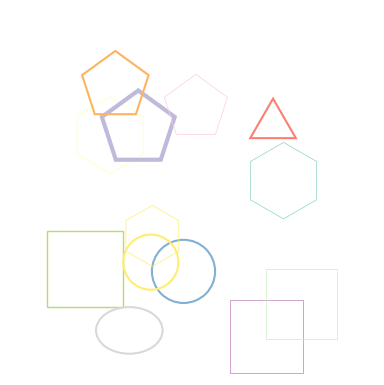[{"shape": "hexagon", "thickness": 0.5, "radius": 0.5, "center": [0.736, 0.531]}, {"shape": "hexagon", "thickness": 0.5, "radius": 0.5, "center": [0.286, 0.648]}, {"shape": "pentagon", "thickness": 3, "radius": 0.5, "center": [0.359, 0.666]}, {"shape": "triangle", "thickness": 1.5, "radius": 0.34, "center": [0.709, 0.675]}, {"shape": "circle", "thickness": 1.5, "radius": 0.41, "center": [0.477, 0.295]}, {"shape": "pentagon", "thickness": 1.5, "radius": 0.45, "center": [0.3, 0.777]}, {"shape": "square", "thickness": 1, "radius": 0.49, "center": [0.22, 0.3]}, {"shape": "pentagon", "thickness": 0.5, "radius": 0.43, "center": [0.509, 0.721]}, {"shape": "oval", "thickness": 1.5, "radius": 0.43, "center": [0.336, 0.142]}, {"shape": "square", "thickness": 0.5, "radius": 0.47, "center": [0.692, 0.126]}, {"shape": "square", "thickness": 0.5, "radius": 0.46, "center": [0.783, 0.211]}, {"shape": "hexagon", "thickness": 0.5, "radius": 0.4, "center": [0.396, 0.387]}, {"shape": "circle", "thickness": 1.5, "radius": 0.36, "center": [0.392, 0.319]}]